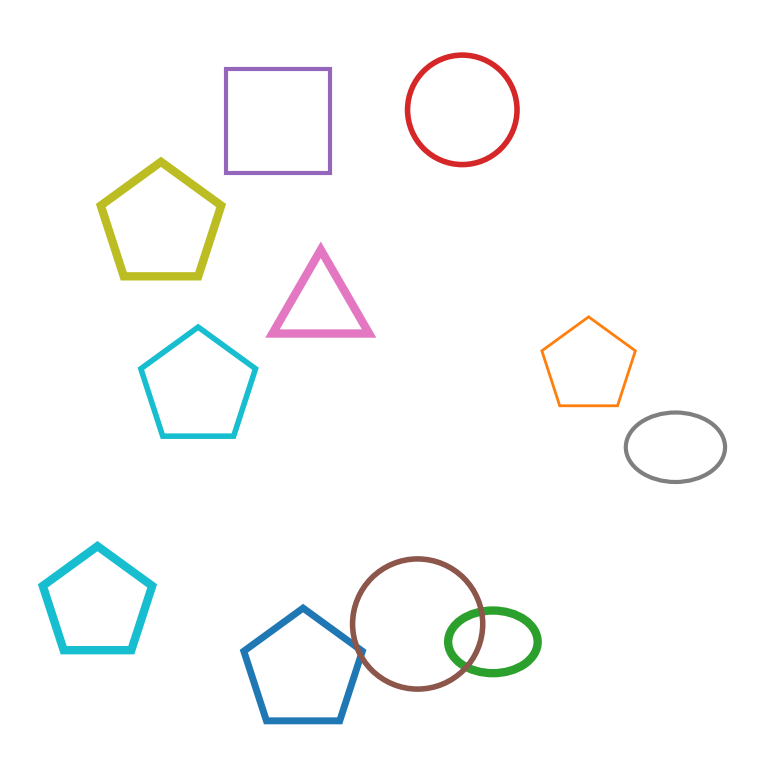[{"shape": "pentagon", "thickness": 2.5, "radius": 0.4, "center": [0.394, 0.129]}, {"shape": "pentagon", "thickness": 1, "radius": 0.32, "center": [0.764, 0.525]}, {"shape": "oval", "thickness": 3, "radius": 0.29, "center": [0.64, 0.166]}, {"shape": "circle", "thickness": 2, "radius": 0.36, "center": [0.6, 0.857]}, {"shape": "square", "thickness": 1.5, "radius": 0.34, "center": [0.361, 0.843]}, {"shape": "circle", "thickness": 2, "radius": 0.42, "center": [0.542, 0.19]}, {"shape": "triangle", "thickness": 3, "radius": 0.36, "center": [0.417, 0.603]}, {"shape": "oval", "thickness": 1.5, "radius": 0.32, "center": [0.877, 0.419]}, {"shape": "pentagon", "thickness": 3, "radius": 0.41, "center": [0.209, 0.708]}, {"shape": "pentagon", "thickness": 3, "radius": 0.37, "center": [0.127, 0.216]}, {"shape": "pentagon", "thickness": 2, "radius": 0.39, "center": [0.257, 0.497]}]